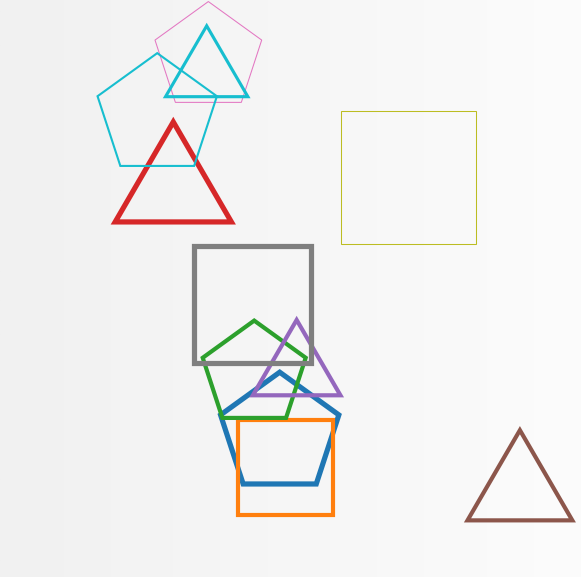[{"shape": "pentagon", "thickness": 2.5, "radius": 0.53, "center": [0.481, 0.248]}, {"shape": "square", "thickness": 2, "radius": 0.41, "center": [0.491, 0.19]}, {"shape": "pentagon", "thickness": 2, "radius": 0.47, "center": [0.437, 0.351]}, {"shape": "triangle", "thickness": 2.5, "radius": 0.58, "center": [0.298, 0.673]}, {"shape": "triangle", "thickness": 2, "radius": 0.43, "center": [0.51, 0.358]}, {"shape": "triangle", "thickness": 2, "radius": 0.52, "center": [0.894, 0.15]}, {"shape": "pentagon", "thickness": 0.5, "radius": 0.48, "center": [0.358, 0.9]}, {"shape": "square", "thickness": 2.5, "radius": 0.5, "center": [0.435, 0.472]}, {"shape": "square", "thickness": 0.5, "radius": 0.58, "center": [0.703, 0.692]}, {"shape": "triangle", "thickness": 1.5, "radius": 0.41, "center": [0.356, 0.873]}, {"shape": "pentagon", "thickness": 1, "radius": 0.54, "center": [0.27, 0.799]}]